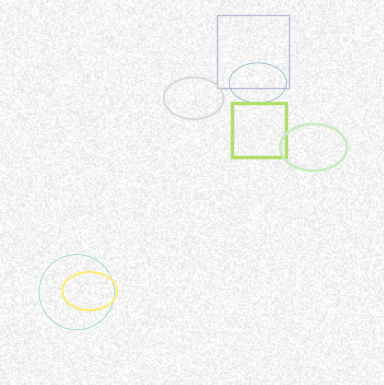[{"shape": "circle", "thickness": 0.5, "radius": 0.49, "center": [0.199, 0.241]}, {"shape": "square", "thickness": 1, "radius": 0.47, "center": [0.657, 0.867]}, {"shape": "oval", "thickness": 0.5, "radius": 0.37, "center": [0.67, 0.785]}, {"shape": "square", "thickness": 2.5, "radius": 0.35, "center": [0.672, 0.663]}, {"shape": "oval", "thickness": 1.5, "radius": 0.39, "center": [0.503, 0.745]}, {"shape": "oval", "thickness": 2, "radius": 0.43, "center": [0.814, 0.617]}, {"shape": "oval", "thickness": 1.5, "radius": 0.36, "center": [0.233, 0.244]}]